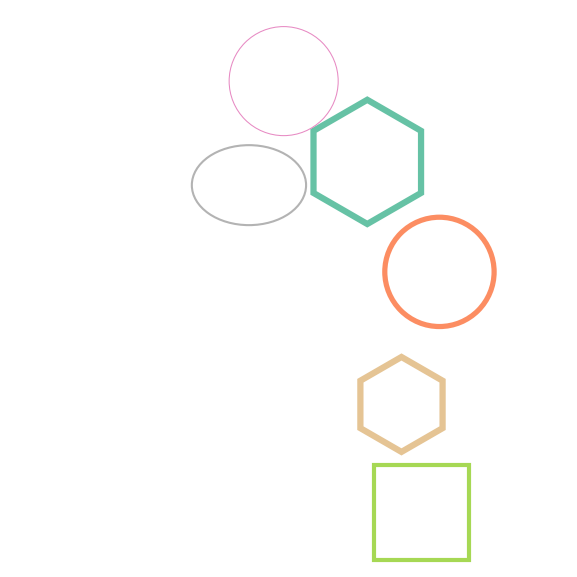[{"shape": "hexagon", "thickness": 3, "radius": 0.54, "center": [0.636, 0.719]}, {"shape": "circle", "thickness": 2.5, "radius": 0.47, "center": [0.761, 0.528]}, {"shape": "circle", "thickness": 0.5, "radius": 0.47, "center": [0.491, 0.859]}, {"shape": "square", "thickness": 2, "radius": 0.41, "center": [0.729, 0.111]}, {"shape": "hexagon", "thickness": 3, "radius": 0.41, "center": [0.695, 0.299]}, {"shape": "oval", "thickness": 1, "radius": 0.49, "center": [0.431, 0.679]}]